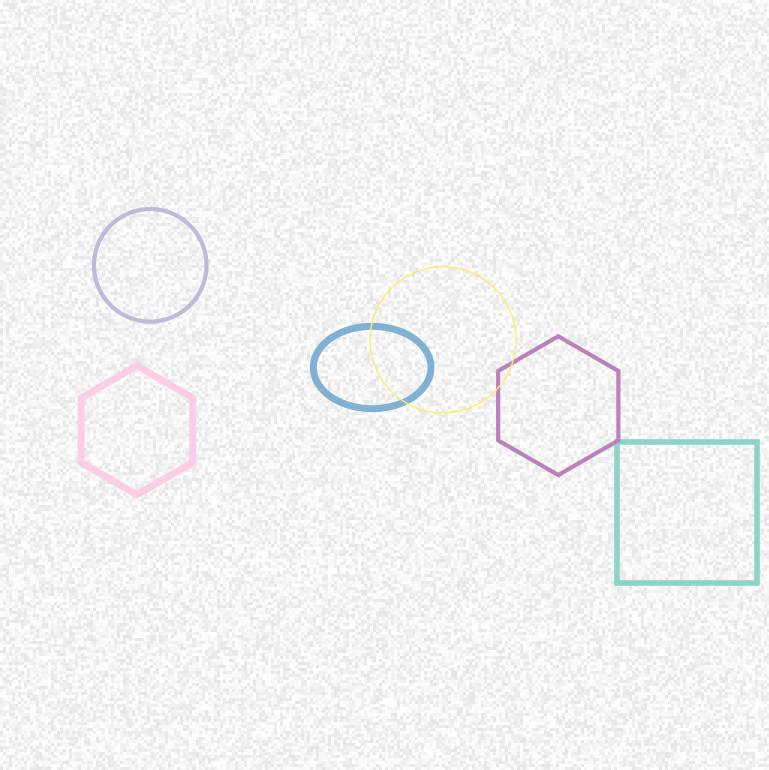[{"shape": "square", "thickness": 2, "radius": 0.46, "center": [0.892, 0.335]}, {"shape": "circle", "thickness": 1.5, "radius": 0.37, "center": [0.195, 0.655]}, {"shape": "oval", "thickness": 2.5, "radius": 0.38, "center": [0.483, 0.523]}, {"shape": "hexagon", "thickness": 2.5, "radius": 0.42, "center": [0.178, 0.441]}, {"shape": "hexagon", "thickness": 1.5, "radius": 0.45, "center": [0.725, 0.473]}, {"shape": "circle", "thickness": 0.5, "radius": 0.47, "center": [0.575, 0.559]}]